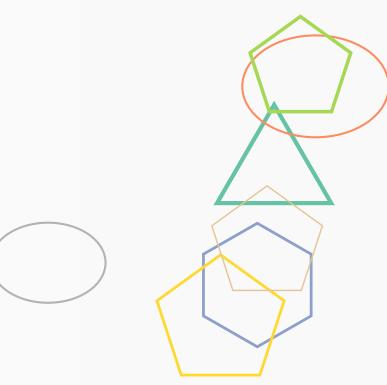[{"shape": "triangle", "thickness": 3, "radius": 0.85, "center": [0.707, 0.558]}, {"shape": "oval", "thickness": 1.5, "radius": 0.95, "center": [0.814, 0.776]}, {"shape": "hexagon", "thickness": 2, "radius": 0.8, "center": [0.664, 0.26]}, {"shape": "pentagon", "thickness": 2.5, "radius": 0.68, "center": [0.775, 0.821]}, {"shape": "pentagon", "thickness": 2, "radius": 0.86, "center": [0.569, 0.165]}, {"shape": "pentagon", "thickness": 1, "radius": 0.75, "center": [0.689, 0.367]}, {"shape": "oval", "thickness": 1.5, "radius": 0.74, "center": [0.124, 0.318]}]